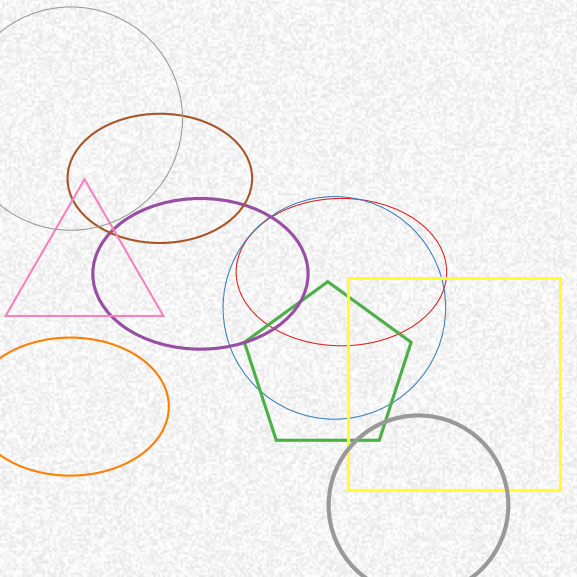[{"shape": "oval", "thickness": 0.5, "radius": 0.91, "center": [0.591, 0.528]}, {"shape": "circle", "thickness": 0.5, "radius": 0.96, "center": [0.579, 0.466]}, {"shape": "pentagon", "thickness": 1.5, "radius": 0.76, "center": [0.568, 0.36]}, {"shape": "oval", "thickness": 1.5, "radius": 0.93, "center": [0.347, 0.525]}, {"shape": "oval", "thickness": 1, "radius": 0.85, "center": [0.122, 0.295]}, {"shape": "square", "thickness": 1.5, "radius": 0.92, "center": [0.786, 0.334]}, {"shape": "oval", "thickness": 1, "radius": 0.8, "center": [0.277, 0.69]}, {"shape": "triangle", "thickness": 1, "radius": 0.79, "center": [0.146, 0.531]}, {"shape": "circle", "thickness": 0.5, "radius": 0.97, "center": [0.123, 0.794]}, {"shape": "circle", "thickness": 2, "radius": 0.78, "center": [0.725, 0.124]}]